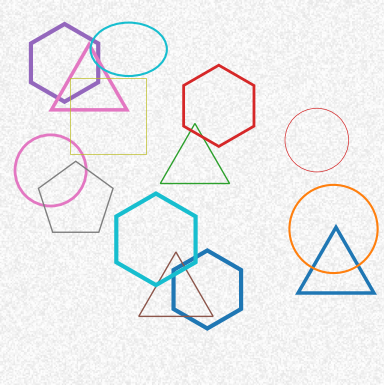[{"shape": "hexagon", "thickness": 3, "radius": 0.51, "center": [0.538, 0.248]}, {"shape": "triangle", "thickness": 2.5, "radius": 0.57, "center": [0.873, 0.296]}, {"shape": "circle", "thickness": 1.5, "radius": 0.57, "center": [0.866, 0.405]}, {"shape": "triangle", "thickness": 1, "radius": 0.52, "center": [0.506, 0.575]}, {"shape": "hexagon", "thickness": 2, "radius": 0.53, "center": [0.568, 0.725]}, {"shape": "circle", "thickness": 0.5, "radius": 0.41, "center": [0.823, 0.636]}, {"shape": "hexagon", "thickness": 3, "radius": 0.5, "center": [0.168, 0.837]}, {"shape": "triangle", "thickness": 1, "radius": 0.56, "center": [0.457, 0.234]}, {"shape": "circle", "thickness": 2, "radius": 0.46, "center": [0.131, 0.557]}, {"shape": "triangle", "thickness": 2.5, "radius": 0.57, "center": [0.231, 0.771]}, {"shape": "pentagon", "thickness": 1, "radius": 0.51, "center": [0.197, 0.479]}, {"shape": "square", "thickness": 0.5, "radius": 0.49, "center": [0.281, 0.7]}, {"shape": "oval", "thickness": 1.5, "radius": 0.5, "center": [0.334, 0.872]}, {"shape": "hexagon", "thickness": 3, "radius": 0.59, "center": [0.405, 0.378]}]